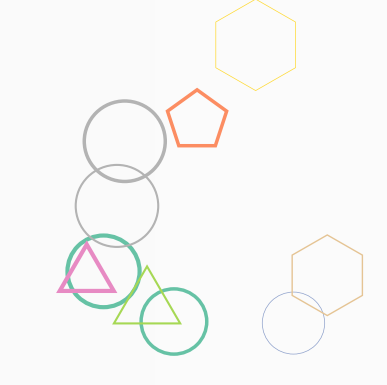[{"shape": "circle", "thickness": 2.5, "radius": 0.42, "center": [0.449, 0.165]}, {"shape": "circle", "thickness": 3, "radius": 0.47, "center": [0.267, 0.295]}, {"shape": "pentagon", "thickness": 2.5, "radius": 0.4, "center": [0.509, 0.686]}, {"shape": "circle", "thickness": 0.5, "radius": 0.4, "center": [0.757, 0.161]}, {"shape": "triangle", "thickness": 3, "radius": 0.4, "center": [0.224, 0.285]}, {"shape": "triangle", "thickness": 1.5, "radius": 0.49, "center": [0.379, 0.209]}, {"shape": "hexagon", "thickness": 0.5, "radius": 0.59, "center": [0.66, 0.883]}, {"shape": "hexagon", "thickness": 1, "radius": 0.52, "center": [0.845, 0.285]}, {"shape": "circle", "thickness": 2.5, "radius": 0.52, "center": [0.322, 0.633]}, {"shape": "circle", "thickness": 1.5, "radius": 0.53, "center": [0.302, 0.465]}]